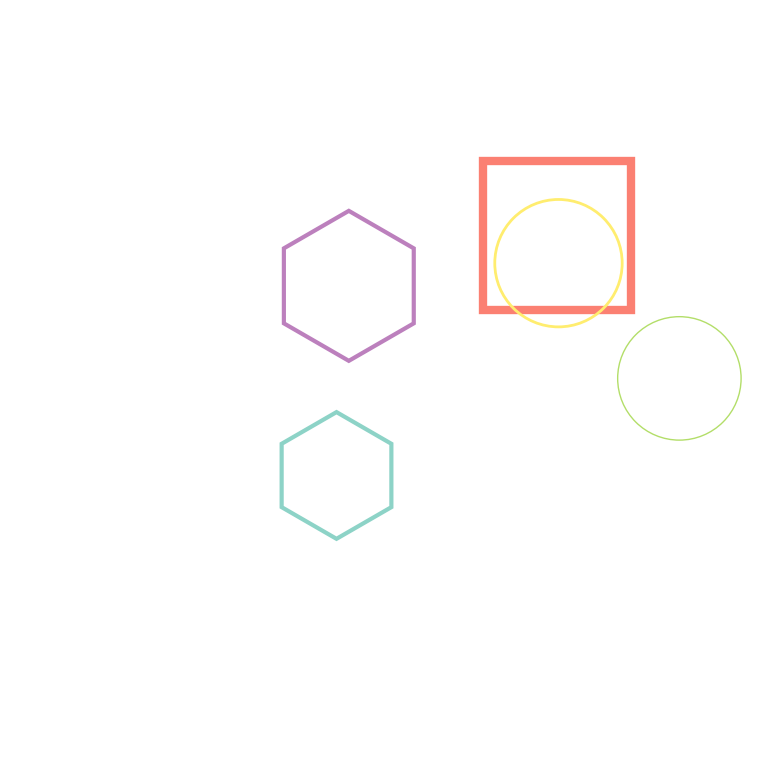[{"shape": "hexagon", "thickness": 1.5, "radius": 0.41, "center": [0.437, 0.383]}, {"shape": "square", "thickness": 3, "radius": 0.48, "center": [0.724, 0.694]}, {"shape": "circle", "thickness": 0.5, "radius": 0.4, "center": [0.882, 0.509]}, {"shape": "hexagon", "thickness": 1.5, "radius": 0.49, "center": [0.453, 0.629]}, {"shape": "circle", "thickness": 1, "radius": 0.41, "center": [0.725, 0.658]}]